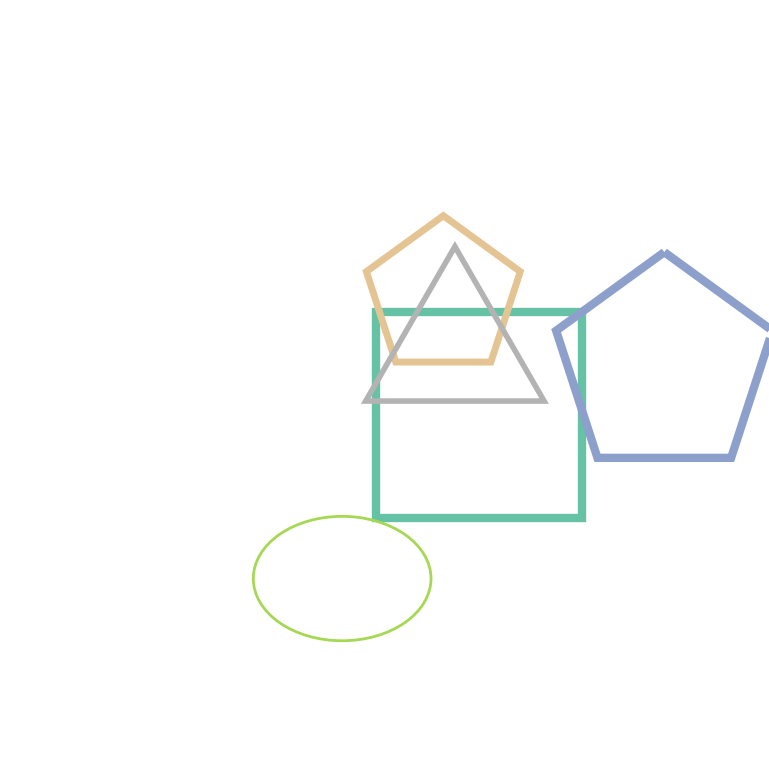[{"shape": "square", "thickness": 3, "radius": 0.67, "center": [0.622, 0.461]}, {"shape": "pentagon", "thickness": 3, "radius": 0.74, "center": [0.863, 0.525]}, {"shape": "oval", "thickness": 1, "radius": 0.58, "center": [0.444, 0.249]}, {"shape": "pentagon", "thickness": 2.5, "radius": 0.53, "center": [0.576, 0.615]}, {"shape": "triangle", "thickness": 2, "radius": 0.67, "center": [0.591, 0.546]}]